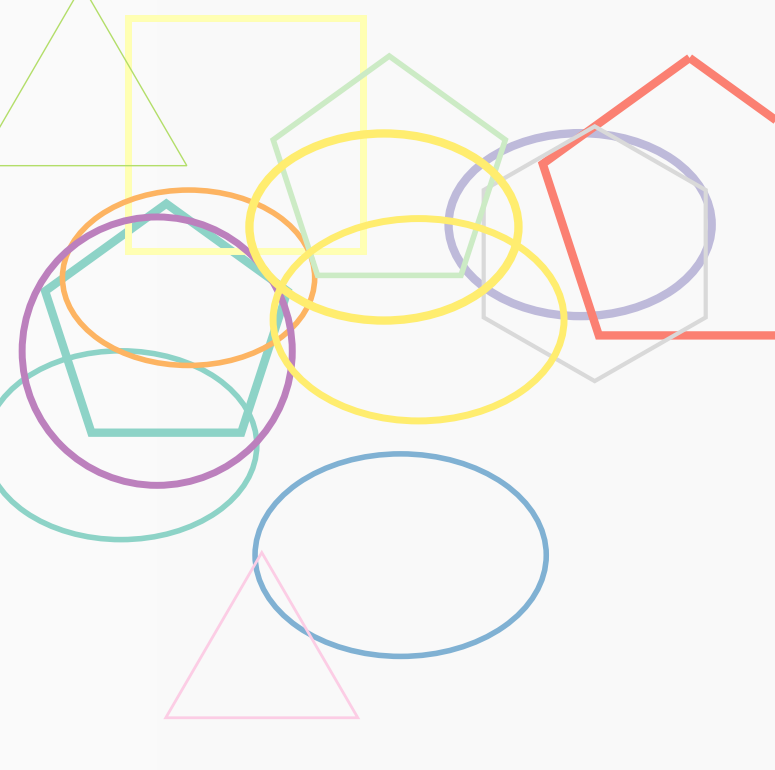[{"shape": "oval", "thickness": 2, "radius": 0.88, "center": [0.156, 0.422]}, {"shape": "pentagon", "thickness": 3, "radius": 0.82, "center": [0.215, 0.571]}, {"shape": "square", "thickness": 2.5, "radius": 0.76, "center": [0.317, 0.825]}, {"shape": "oval", "thickness": 3, "radius": 0.85, "center": [0.749, 0.708]}, {"shape": "pentagon", "thickness": 3, "radius": 1.0, "center": [0.89, 0.726]}, {"shape": "oval", "thickness": 2, "radius": 0.94, "center": [0.517, 0.279]}, {"shape": "oval", "thickness": 2, "radius": 0.81, "center": [0.243, 0.639]}, {"shape": "triangle", "thickness": 0.5, "radius": 0.78, "center": [0.106, 0.863]}, {"shape": "triangle", "thickness": 1, "radius": 0.72, "center": [0.338, 0.139]}, {"shape": "hexagon", "thickness": 1.5, "radius": 0.83, "center": [0.767, 0.67]}, {"shape": "circle", "thickness": 2.5, "radius": 0.87, "center": [0.203, 0.544]}, {"shape": "pentagon", "thickness": 2, "radius": 0.79, "center": [0.502, 0.77]}, {"shape": "oval", "thickness": 2.5, "radius": 0.94, "center": [0.54, 0.585]}, {"shape": "oval", "thickness": 3, "radius": 0.87, "center": [0.495, 0.705]}]